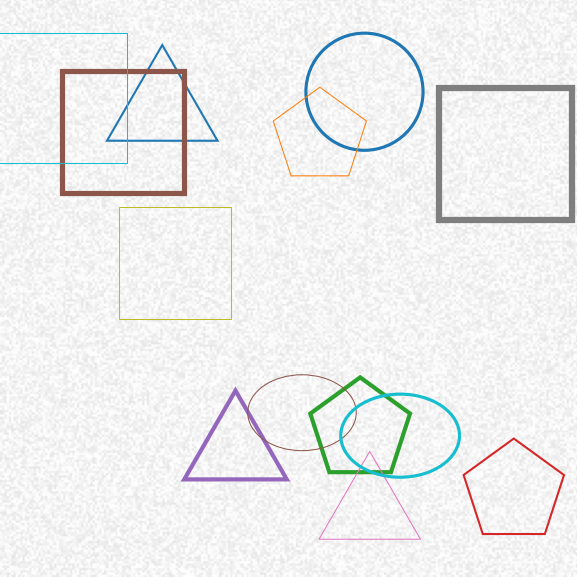[{"shape": "circle", "thickness": 1.5, "radius": 0.51, "center": [0.631, 0.84]}, {"shape": "triangle", "thickness": 1, "radius": 0.55, "center": [0.281, 0.811]}, {"shape": "pentagon", "thickness": 0.5, "radius": 0.42, "center": [0.554, 0.763]}, {"shape": "pentagon", "thickness": 2, "radius": 0.45, "center": [0.624, 0.255]}, {"shape": "pentagon", "thickness": 1, "radius": 0.46, "center": [0.89, 0.148]}, {"shape": "triangle", "thickness": 2, "radius": 0.51, "center": [0.408, 0.22]}, {"shape": "oval", "thickness": 0.5, "radius": 0.47, "center": [0.523, 0.284]}, {"shape": "square", "thickness": 2.5, "radius": 0.53, "center": [0.213, 0.77]}, {"shape": "triangle", "thickness": 0.5, "radius": 0.51, "center": [0.64, 0.116]}, {"shape": "square", "thickness": 3, "radius": 0.57, "center": [0.876, 0.732]}, {"shape": "square", "thickness": 0.5, "radius": 0.48, "center": [0.303, 0.543]}, {"shape": "oval", "thickness": 1.5, "radius": 0.51, "center": [0.693, 0.245]}, {"shape": "square", "thickness": 0.5, "radius": 0.56, "center": [0.108, 0.829]}]